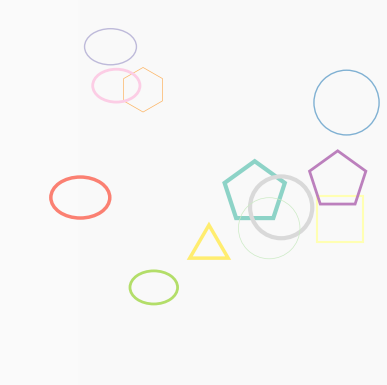[{"shape": "pentagon", "thickness": 3, "radius": 0.41, "center": [0.657, 0.5]}, {"shape": "square", "thickness": 1.5, "radius": 0.3, "center": [0.878, 0.43]}, {"shape": "oval", "thickness": 1, "radius": 0.33, "center": [0.285, 0.879]}, {"shape": "oval", "thickness": 2.5, "radius": 0.38, "center": [0.207, 0.487]}, {"shape": "circle", "thickness": 1, "radius": 0.42, "center": [0.894, 0.734]}, {"shape": "hexagon", "thickness": 0.5, "radius": 0.29, "center": [0.369, 0.767]}, {"shape": "oval", "thickness": 2, "radius": 0.31, "center": [0.397, 0.253]}, {"shape": "oval", "thickness": 2, "radius": 0.3, "center": [0.3, 0.778]}, {"shape": "circle", "thickness": 3, "radius": 0.4, "center": [0.726, 0.461]}, {"shape": "pentagon", "thickness": 2, "radius": 0.38, "center": [0.871, 0.532]}, {"shape": "circle", "thickness": 0.5, "radius": 0.4, "center": [0.695, 0.407]}, {"shape": "triangle", "thickness": 2.5, "radius": 0.29, "center": [0.539, 0.358]}]